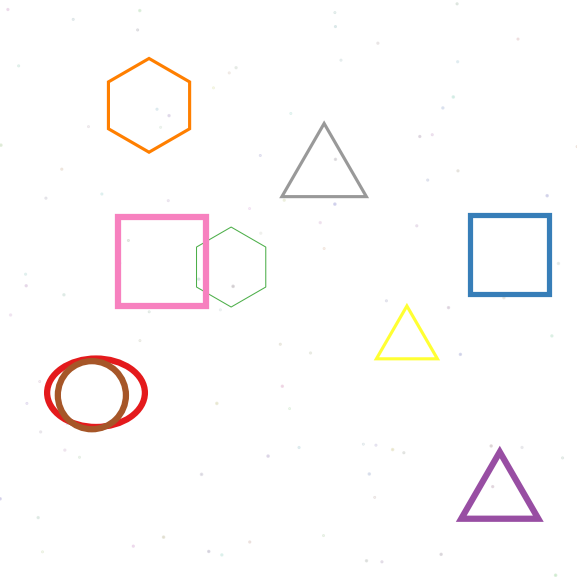[{"shape": "oval", "thickness": 3, "radius": 0.42, "center": [0.166, 0.319]}, {"shape": "square", "thickness": 2.5, "radius": 0.34, "center": [0.882, 0.559]}, {"shape": "hexagon", "thickness": 0.5, "radius": 0.35, "center": [0.4, 0.537]}, {"shape": "triangle", "thickness": 3, "radius": 0.39, "center": [0.865, 0.139]}, {"shape": "hexagon", "thickness": 1.5, "radius": 0.41, "center": [0.258, 0.817]}, {"shape": "triangle", "thickness": 1.5, "radius": 0.3, "center": [0.705, 0.408]}, {"shape": "circle", "thickness": 3, "radius": 0.29, "center": [0.159, 0.315]}, {"shape": "square", "thickness": 3, "radius": 0.38, "center": [0.28, 0.547]}, {"shape": "triangle", "thickness": 1.5, "radius": 0.42, "center": [0.561, 0.701]}]